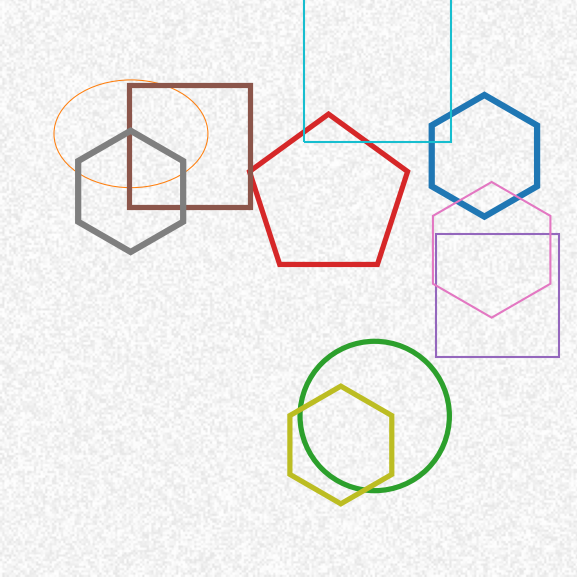[{"shape": "hexagon", "thickness": 3, "radius": 0.53, "center": [0.839, 0.729]}, {"shape": "oval", "thickness": 0.5, "radius": 0.67, "center": [0.227, 0.767]}, {"shape": "circle", "thickness": 2.5, "radius": 0.65, "center": [0.649, 0.279]}, {"shape": "pentagon", "thickness": 2.5, "radius": 0.72, "center": [0.569, 0.658]}, {"shape": "square", "thickness": 1, "radius": 0.53, "center": [0.861, 0.488]}, {"shape": "square", "thickness": 2.5, "radius": 0.52, "center": [0.328, 0.746]}, {"shape": "hexagon", "thickness": 1, "radius": 0.59, "center": [0.851, 0.567]}, {"shape": "hexagon", "thickness": 3, "radius": 0.52, "center": [0.226, 0.668]}, {"shape": "hexagon", "thickness": 2.5, "radius": 0.51, "center": [0.59, 0.229]}, {"shape": "square", "thickness": 1, "radius": 0.64, "center": [0.654, 0.881]}]